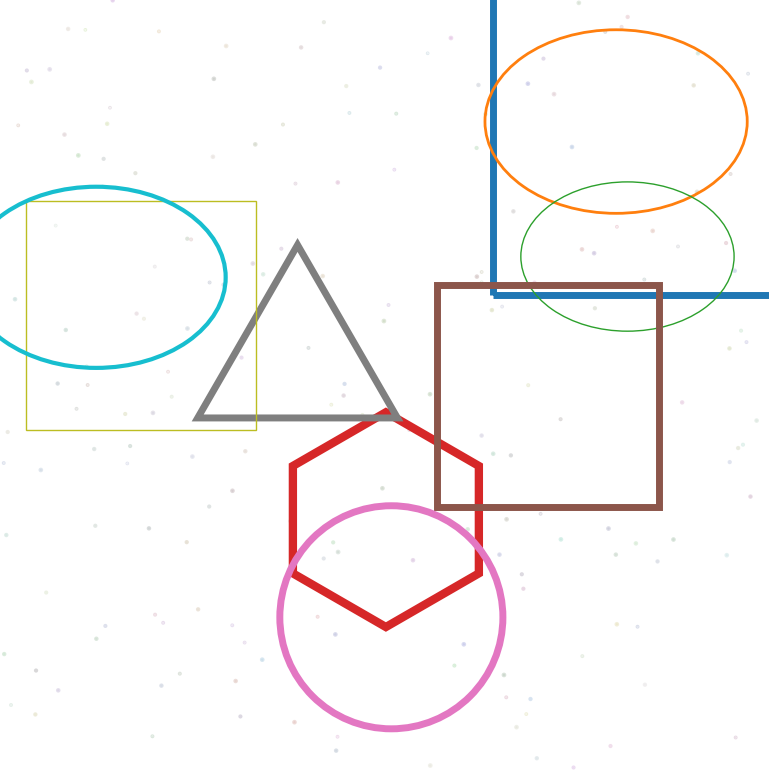[{"shape": "square", "thickness": 2.5, "radius": 0.97, "center": [0.835, 0.812]}, {"shape": "oval", "thickness": 1, "radius": 0.85, "center": [0.8, 0.842]}, {"shape": "oval", "thickness": 0.5, "radius": 0.69, "center": [0.815, 0.667]}, {"shape": "hexagon", "thickness": 3, "radius": 0.7, "center": [0.501, 0.325]}, {"shape": "square", "thickness": 2.5, "radius": 0.72, "center": [0.711, 0.486]}, {"shape": "circle", "thickness": 2.5, "radius": 0.72, "center": [0.508, 0.198]}, {"shape": "triangle", "thickness": 2.5, "radius": 0.75, "center": [0.386, 0.532]}, {"shape": "square", "thickness": 0.5, "radius": 0.75, "center": [0.183, 0.59]}, {"shape": "oval", "thickness": 1.5, "radius": 0.84, "center": [0.125, 0.64]}]